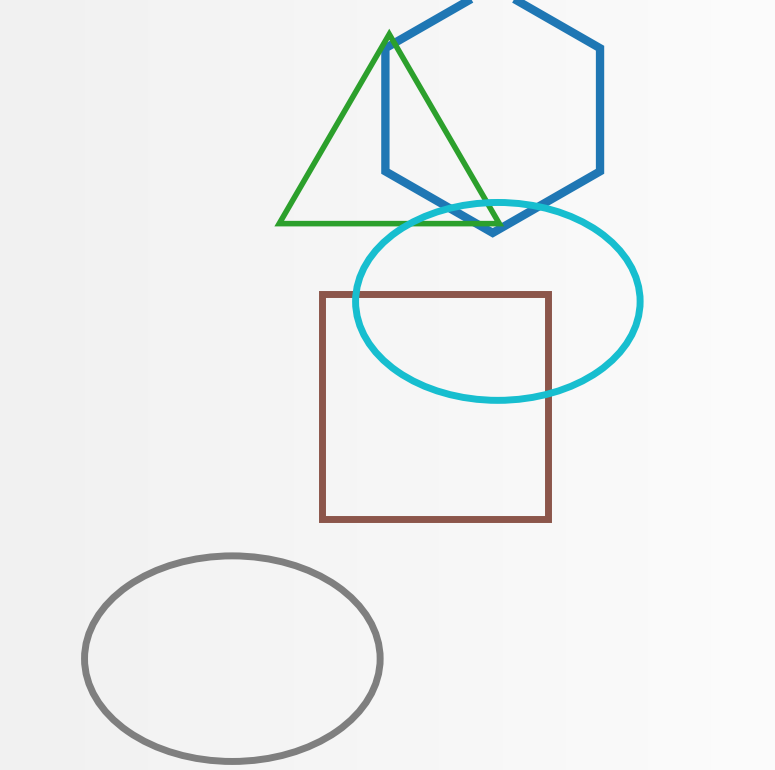[{"shape": "hexagon", "thickness": 3, "radius": 0.8, "center": [0.636, 0.857]}, {"shape": "triangle", "thickness": 2, "radius": 0.82, "center": [0.502, 0.792]}, {"shape": "square", "thickness": 2.5, "radius": 0.73, "center": [0.561, 0.472]}, {"shape": "oval", "thickness": 2.5, "radius": 0.95, "center": [0.3, 0.145]}, {"shape": "oval", "thickness": 2.5, "radius": 0.92, "center": [0.642, 0.609]}]